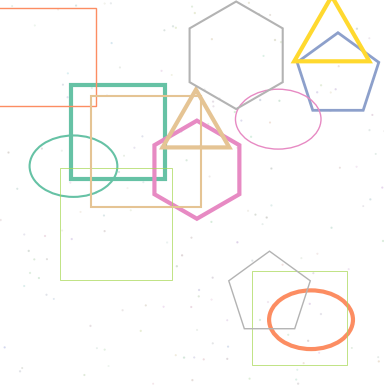[{"shape": "square", "thickness": 3, "radius": 0.61, "center": [0.306, 0.657]}, {"shape": "oval", "thickness": 1.5, "radius": 0.57, "center": [0.191, 0.568]}, {"shape": "square", "thickness": 1, "radius": 0.63, "center": [0.123, 0.852]}, {"shape": "oval", "thickness": 3, "radius": 0.54, "center": [0.808, 0.17]}, {"shape": "pentagon", "thickness": 2, "radius": 0.56, "center": [0.878, 0.804]}, {"shape": "hexagon", "thickness": 3, "radius": 0.64, "center": [0.511, 0.559]}, {"shape": "oval", "thickness": 1, "radius": 0.56, "center": [0.723, 0.691]}, {"shape": "square", "thickness": 0.5, "radius": 0.61, "center": [0.778, 0.174]}, {"shape": "square", "thickness": 0.5, "radius": 0.72, "center": [0.301, 0.417]}, {"shape": "triangle", "thickness": 3, "radius": 0.56, "center": [0.862, 0.897]}, {"shape": "triangle", "thickness": 3, "radius": 0.5, "center": [0.509, 0.667]}, {"shape": "square", "thickness": 1.5, "radius": 0.72, "center": [0.38, 0.606]}, {"shape": "pentagon", "thickness": 1, "radius": 0.56, "center": [0.7, 0.236]}, {"shape": "hexagon", "thickness": 1.5, "radius": 0.7, "center": [0.613, 0.856]}]